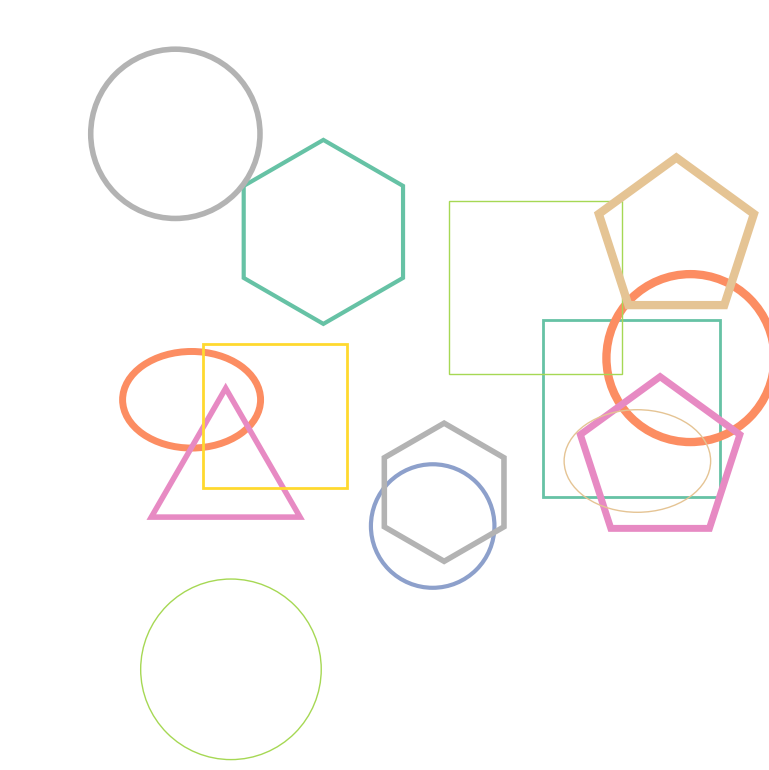[{"shape": "hexagon", "thickness": 1.5, "radius": 0.6, "center": [0.42, 0.699]}, {"shape": "square", "thickness": 1, "radius": 0.57, "center": [0.82, 0.47]}, {"shape": "oval", "thickness": 2.5, "radius": 0.45, "center": [0.249, 0.481]}, {"shape": "circle", "thickness": 3, "radius": 0.55, "center": [0.897, 0.535]}, {"shape": "circle", "thickness": 1.5, "radius": 0.4, "center": [0.562, 0.317]}, {"shape": "triangle", "thickness": 2, "radius": 0.56, "center": [0.293, 0.384]}, {"shape": "pentagon", "thickness": 2.5, "radius": 0.54, "center": [0.857, 0.402]}, {"shape": "circle", "thickness": 0.5, "radius": 0.59, "center": [0.3, 0.131]}, {"shape": "square", "thickness": 0.5, "radius": 0.56, "center": [0.695, 0.627]}, {"shape": "square", "thickness": 1, "radius": 0.47, "center": [0.357, 0.46]}, {"shape": "pentagon", "thickness": 3, "radius": 0.53, "center": [0.878, 0.689]}, {"shape": "oval", "thickness": 0.5, "radius": 0.48, "center": [0.828, 0.401]}, {"shape": "hexagon", "thickness": 2, "radius": 0.45, "center": [0.577, 0.361]}, {"shape": "circle", "thickness": 2, "radius": 0.55, "center": [0.228, 0.826]}]